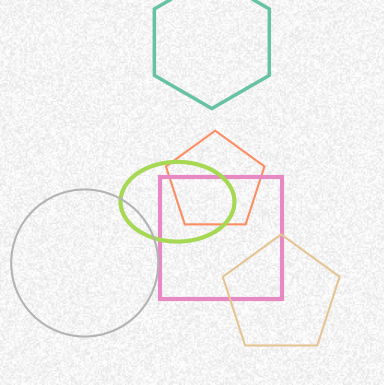[{"shape": "hexagon", "thickness": 2.5, "radius": 0.86, "center": [0.55, 0.89]}, {"shape": "pentagon", "thickness": 1.5, "radius": 0.67, "center": [0.559, 0.526]}, {"shape": "square", "thickness": 3, "radius": 0.79, "center": [0.574, 0.382]}, {"shape": "oval", "thickness": 3, "radius": 0.74, "center": [0.461, 0.476]}, {"shape": "pentagon", "thickness": 1.5, "radius": 0.8, "center": [0.73, 0.232]}, {"shape": "circle", "thickness": 1.5, "radius": 0.95, "center": [0.22, 0.317]}]